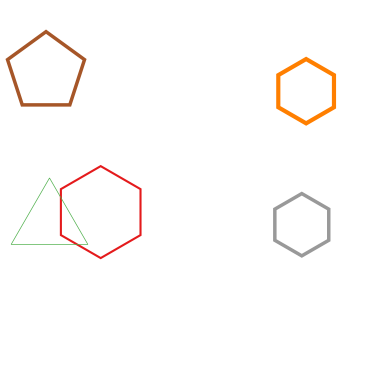[{"shape": "hexagon", "thickness": 1.5, "radius": 0.6, "center": [0.262, 0.449]}, {"shape": "triangle", "thickness": 0.5, "radius": 0.58, "center": [0.129, 0.423]}, {"shape": "hexagon", "thickness": 3, "radius": 0.42, "center": [0.795, 0.763]}, {"shape": "pentagon", "thickness": 2.5, "radius": 0.53, "center": [0.12, 0.813]}, {"shape": "hexagon", "thickness": 2.5, "radius": 0.4, "center": [0.784, 0.416]}]